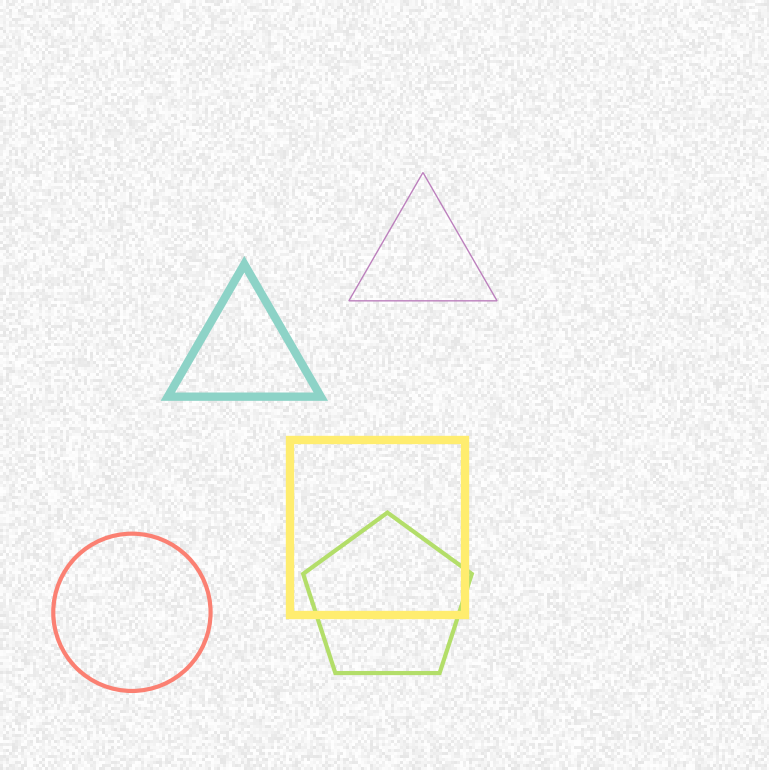[{"shape": "triangle", "thickness": 3, "radius": 0.57, "center": [0.317, 0.542]}, {"shape": "circle", "thickness": 1.5, "radius": 0.51, "center": [0.171, 0.205]}, {"shape": "pentagon", "thickness": 1.5, "radius": 0.58, "center": [0.503, 0.219]}, {"shape": "triangle", "thickness": 0.5, "radius": 0.56, "center": [0.549, 0.665]}, {"shape": "square", "thickness": 3, "radius": 0.57, "center": [0.49, 0.314]}]